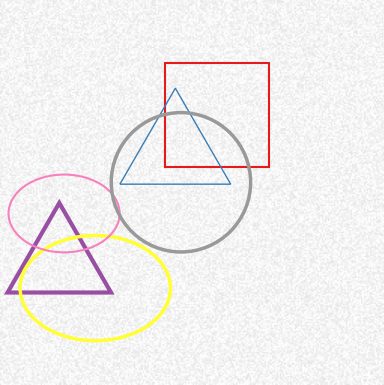[{"shape": "square", "thickness": 1.5, "radius": 0.68, "center": [0.564, 0.702]}, {"shape": "triangle", "thickness": 1, "radius": 0.83, "center": [0.455, 0.605]}, {"shape": "triangle", "thickness": 3, "radius": 0.78, "center": [0.154, 0.318]}, {"shape": "oval", "thickness": 2.5, "radius": 0.98, "center": [0.247, 0.252]}, {"shape": "oval", "thickness": 1.5, "radius": 0.72, "center": [0.166, 0.446]}, {"shape": "circle", "thickness": 2.5, "radius": 0.9, "center": [0.47, 0.527]}]